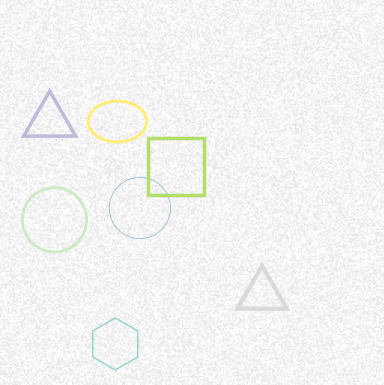[{"shape": "hexagon", "thickness": 1, "radius": 0.34, "center": [0.299, 0.107]}, {"shape": "triangle", "thickness": 2.5, "radius": 0.39, "center": [0.129, 0.685]}, {"shape": "circle", "thickness": 0.5, "radius": 0.4, "center": [0.363, 0.46]}, {"shape": "square", "thickness": 2.5, "radius": 0.37, "center": [0.457, 0.568]}, {"shape": "triangle", "thickness": 3, "radius": 0.37, "center": [0.681, 0.235]}, {"shape": "circle", "thickness": 2, "radius": 0.42, "center": [0.141, 0.429]}, {"shape": "oval", "thickness": 2, "radius": 0.38, "center": [0.305, 0.684]}]